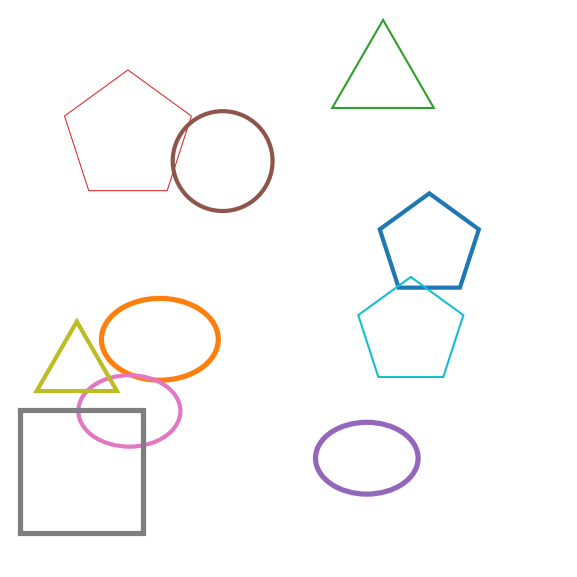[{"shape": "pentagon", "thickness": 2, "radius": 0.45, "center": [0.743, 0.574]}, {"shape": "oval", "thickness": 2.5, "radius": 0.51, "center": [0.277, 0.412]}, {"shape": "triangle", "thickness": 1, "radius": 0.51, "center": [0.663, 0.863]}, {"shape": "pentagon", "thickness": 0.5, "radius": 0.58, "center": [0.222, 0.762]}, {"shape": "oval", "thickness": 2.5, "radius": 0.44, "center": [0.635, 0.206]}, {"shape": "circle", "thickness": 2, "radius": 0.43, "center": [0.386, 0.72]}, {"shape": "oval", "thickness": 2, "radius": 0.44, "center": [0.224, 0.288]}, {"shape": "square", "thickness": 2.5, "radius": 0.53, "center": [0.141, 0.183]}, {"shape": "triangle", "thickness": 2, "radius": 0.4, "center": [0.133, 0.362]}, {"shape": "pentagon", "thickness": 1, "radius": 0.48, "center": [0.711, 0.424]}]